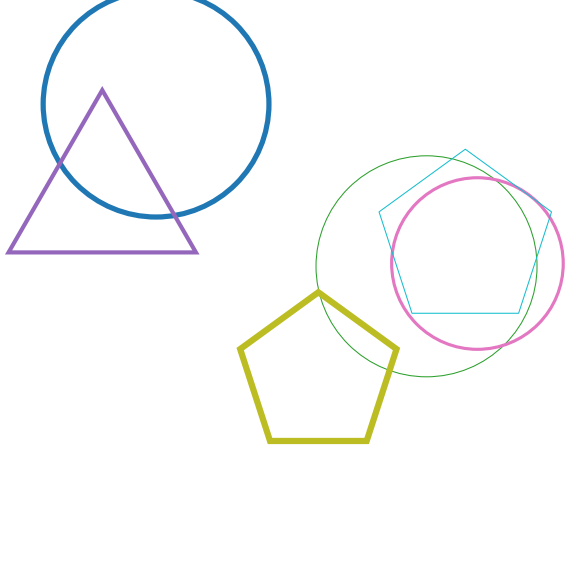[{"shape": "circle", "thickness": 2.5, "radius": 0.98, "center": [0.27, 0.819]}, {"shape": "circle", "thickness": 0.5, "radius": 0.96, "center": [0.739, 0.538]}, {"shape": "triangle", "thickness": 2, "radius": 0.94, "center": [0.177, 0.656]}, {"shape": "circle", "thickness": 1.5, "radius": 0.74, "center": [0.827, 0.543]}, {"shape": "pentagon", "thickness": 3, "radius": 0.71, "center": [0.551, 0.351]}, {"shape": "pentagon", "thickness": 0.5, "radius": 0.79, "center": [0.806, 0.584]}]